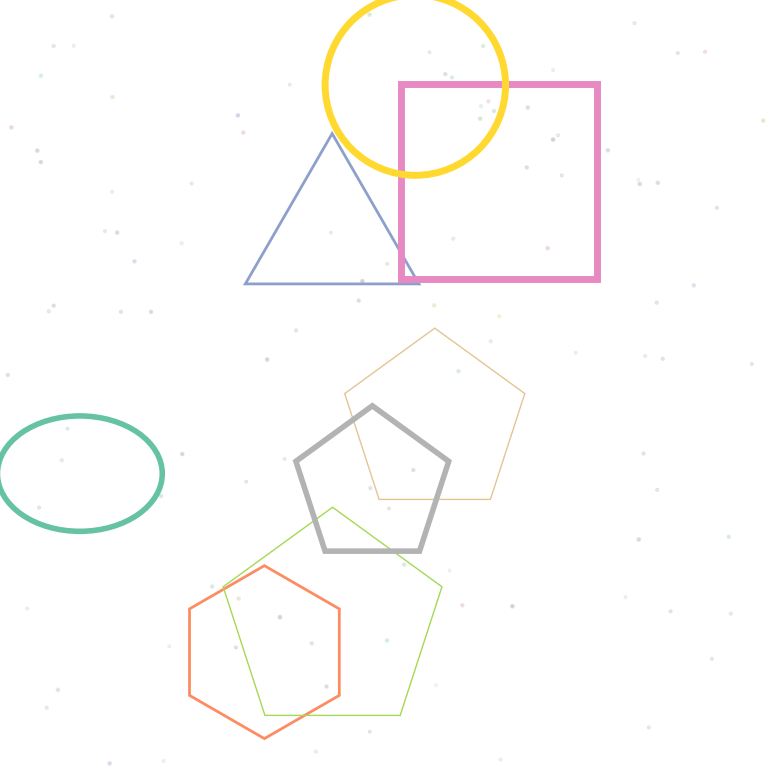[{"shape": "oval", "thickness": 2, "radius": 0.54, "center": [0.104, 0.385]}, {"shape": "hexagon", "thickness": 1, "radius": 0.56, "center": [0.343, 0.153]}, {"shape": "triangle", "thickness": 1, "radius": 0.65, "center": [0.431, 0.696]}, {"shape": "square", "thickness": 2.5, "radius": 0.64, "center": [0.648, 0.764]}, {"shape": "pentagon", "thickness": 0.5, "radius": 0.75, "center": [0.432, 0.192]}, {"shape": "circle", "thickness": 2.5, "radius": 0.59, "center": [0.539, 0.889]}, {"shape": "pentagon", "thickness": 0.5, "radius": 0.61, "center": [0.565, 0.451]}, {"shape": "pentagon", "thickness": 2, "radius": 0.52, "center": [0.484, 0.369]}]